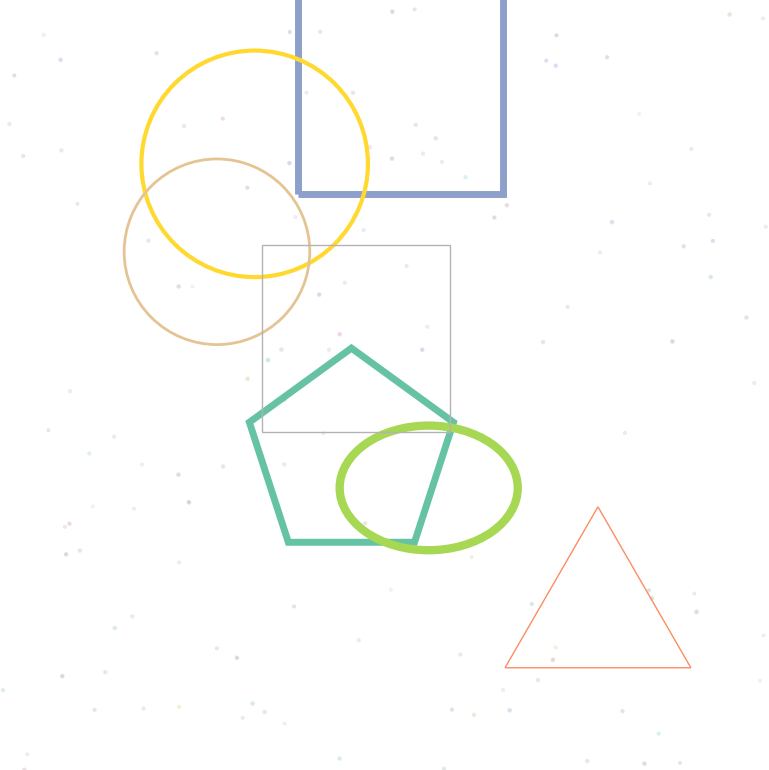[{"shape": "pentagon", "thickness": 2.5, "radius": 0.7, "center": [0.456, 0.409]}, {"shape": "triangle", "thickness": 0.5, "radius": 0.7, "center": [0.777, 0.202]}, {"shape": "square", "thickness": 2.5, "radius": 0.67, "center": [0.52, 0.881]}, {"shape": "oval", "thickness": 3, "radius": 0.58, "center": [0.557, 0.366]}, {"shape": "circle", "thickness": 1.5, "radius": 0.74, "center": [0.331, 0.787]}, {"shape": "circle", "thickness": 1, "radius": 0.6, "center": [0.282, 0.673]}, {"shape": "square", "thickness": 0.5, "radius": 0.61, "center": [0.462, 0.56]}]